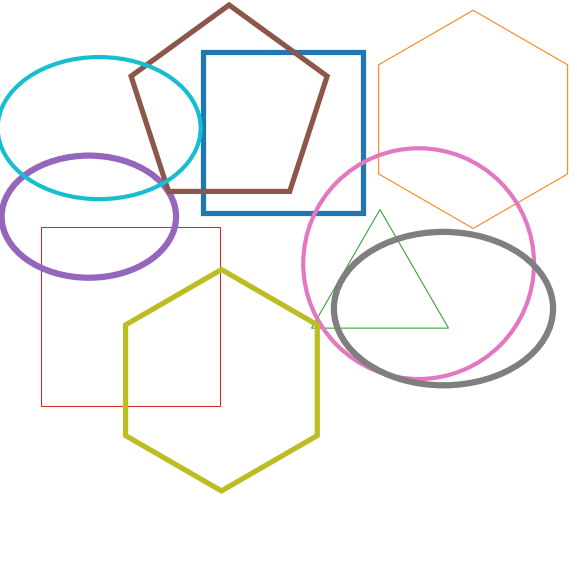[{"shape": "square", "thickness": 2.5, "radius": 0.69, "center": [0.49, 0.77]}, {"shape": "hexagon", "thickness": 0.5, "radius": 0.94, "center": [0.819, 0.792]}, {"shape": "triangle", "thickness": 0.5, "radius": 0.68, "center": [0.658, 0.499]}, {"shape": "square", "thickness": 0.5, "radius": 0.77, "center": [0.226, 0.452]}, {"shape": "oval", "thickness": 3, "radius": 0.76, "center": [0.154, 0.624]}, {"shape": "pentagon", "thickness": 2.5, "radius": 0.89, "center": [0.397, 0.812]}, {"shape": "circle", "thickness": 2, "radius": 1.0, "center": [0.725, 0.543]}, {"shape": "oval", "thickness": 3, "radius": 0.95, "center": [0.768, 0.465]}, {"shape": "hexagon", "thickness": 2.5, "radius": 0.96, "center": [0.383, 0.341]}, {"shape": "oval", "thickness": 2, "radius": 0.88, "center": [0.172, 0.777]}]